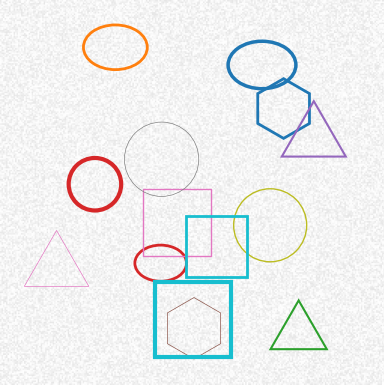[{"shape": "oval", "thickness": 2.5, "radius": 0.44, "center": [0.681, 0.831]}, {"shape": "hexagon", "thickness": 2, "radius": 0.39, "center": [0.737, 0.718]}, {"shape": "oval", "thickness": 2, "radius": 0.41, "center": [0.3, 0.877]}, {"shape": "triangle", "thickness": 1.5, "radius": 0.42, "center": [0.776, 0.135]}, {"shape": "oval", "thickness": 2, "radius": 0.34, "center": [0.417, 0.316]}, {"shape": "circle", "thickness": 3, "radius": 0.34, "center": [0.247, 0.522]}, {"shape": "triangle", "thickness": 1.5, "radius": 0.48, "center": [0.815, 0.641]}, {"shape": "hexagon", "thickness": 0.5, "radius": 0.4, "center": [0.504, 0.147]}, {"shape": "square", "thickness": 1, "radius": 0.44, "center": [0.46, 0.422]}, {"shape": "triangle", "thickness": 0.5, "radius": 0.48, "center": [0.147, 0.305]}, {"shape": "circle", "thickness": 0.5, "radius": 0.48, "center": [0.42, 0.586]}, {"shape": "circle", "thickness": 1, "radius": 0.47, "center": [0.702, 0.415]}, {"shape": "square", "thickness": 2, "radius": 0.4, "center": [0.562, 0.359]}, {"shape": "square", "thickness": 3, "radius": 0.49, "center": [0.5, 0.17]}]